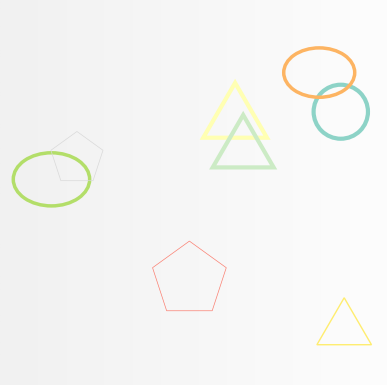[{"shape": "circle", "thickness": 3, "radius": 0.35, "center": [0.879, 0.71]}, {"shape": "triangle", "thickness": 3, "radius": 0.47, "center": [0.607, 0.69]}, {"shape": "pentagon", "thickness": 0.5, "radius": 0.5, "center": [0.489, 0.274]}, {"shape": "oval", "thickness": 2.5, "radius": 0.46, "center": [0.824, 0.811]}, {"shape": "oval", "thickness": 2.5, "radius": 0.49, "center": [0.133, 0.534]}, {"shape": "pentagon", "thickness": 0.5, "radius": 0.35, "center": [0.199, 0.588]}, {"shape": "triangle", "thickness": 3, "radius": 0.45, "center": [0.628, 0.611]}, {"shape": "triangle", "thickness": 1, "radius": 0.41, "center": [0.888, 0.145]}]